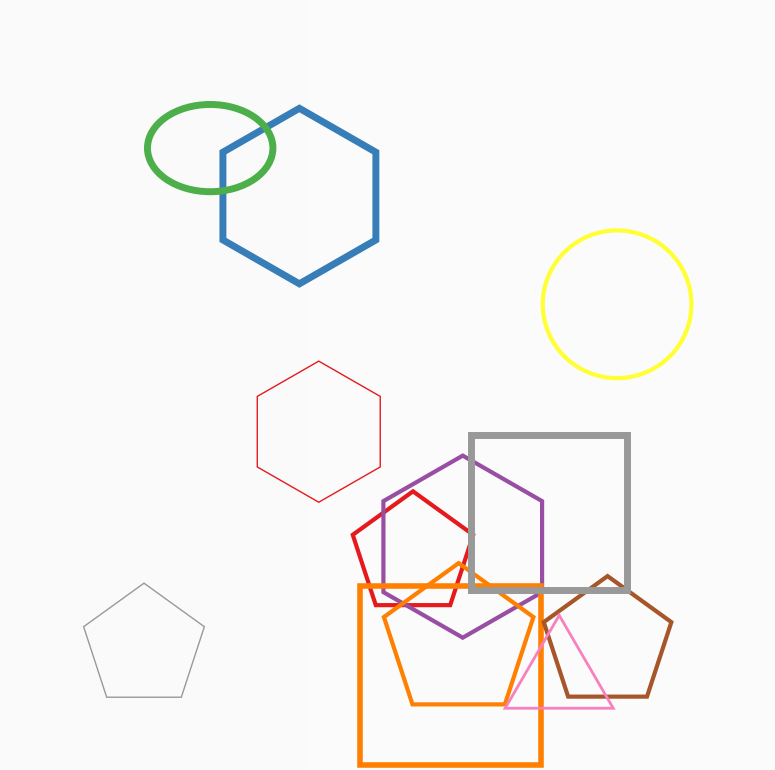[{"shape": "hexagon", "thickness": 0.5, "radius": 0.46, "center": [0.411, 0.439]}, {"shape": "pentagon", "thickness": 1.5, "radius": 0.41, "center": [0.533, 0.28]}, {"shape": "hexagon", "thickness": 2.5, "radius": 0.57, "center": [0.386, 0.745]}, {"shape": "oval", "thickness": 2.5, "radius": 0.4, "center": [0.271, 0.808]}, {"shape": "hexagon", "thickness": 1.5, "radius": 0.59, "center": [0.597, 0.29]}, {"shape": "square", "thickness": 2, "radius": 0.58, "center": [0.581, 0.123]}, {"shape": "pentagon", "thickness": 1.5, "radius": 0.51, "center": [0.592, 0.167]}, {"shape": "circle", "thickness": 1.5, "radius": 0.48, "center": [0.796, 0.605]}, {"shape": "pentagon", "thickness": 1.5, "radius": 0.43, "center": [0.784, 0.165]}, {"shape": "triangle", "thickness": 1, "radius": 0.4, "center": [0.722, 0.12]}, {"shape": "square", "thickness": 2.5, "radius": 0.5, "center": [0.709, 0.334]}, {"shape": "pentagon", "thickness": 0.5, "radius": 0.41, "center": [0.186, 0.161]}]